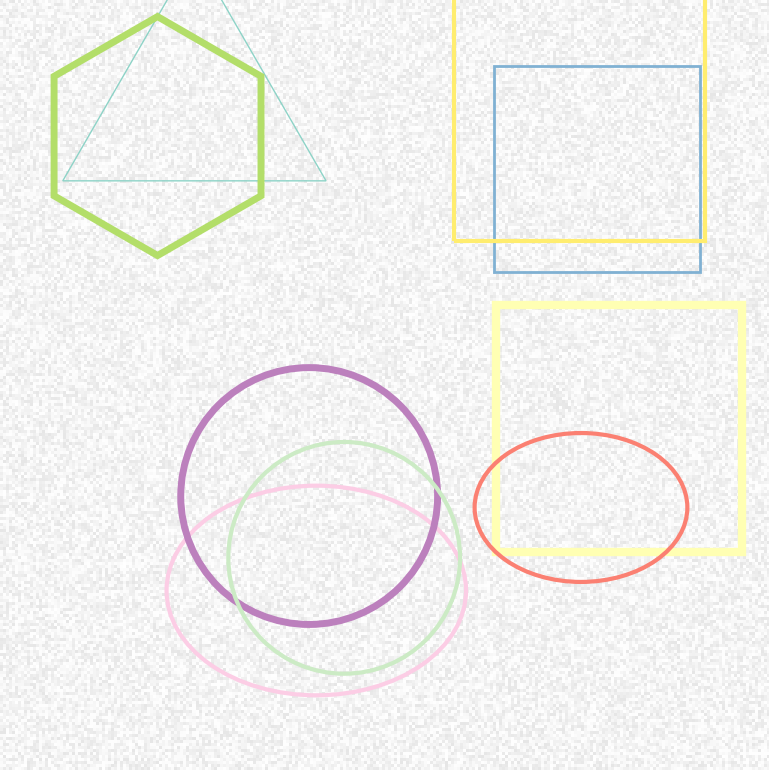[{"shape": "triangle", "thickness": 0.5, "radius": 0.99, "center": [0.252, 0.864]}, {"shape": "square", "thickness": 3, "radius": 0.8, "center": [0.804, 0.443]}, {"shape": "oval", "thickness": 1.5, "radius": 0.69, "center": [0.755, 0.341]}, {"shape": "square", "thickness": 1, "radius": 0.67, "center": [0.775, 0.78]}, {"shape": "hexagon", "thickness": 2.5, "radius": 0.78, "center": [0.205, 0.823]}, {"shape": "oval", "thickness": 1.5, "radius": 0.97, "center": [0.411, 0.233]}, {"shape": "circle", "thickness": 2.5, "radius": 0.83, "center": [0.402, 0.356]}, {"shape": "circle", "thickness": 1.5, "radius": 0.75, "center": [0.447, 0.276]}, {"shape": "square", "thickness": 1.5, "radius": 0.81, "center": [0.753, 0.85]}]